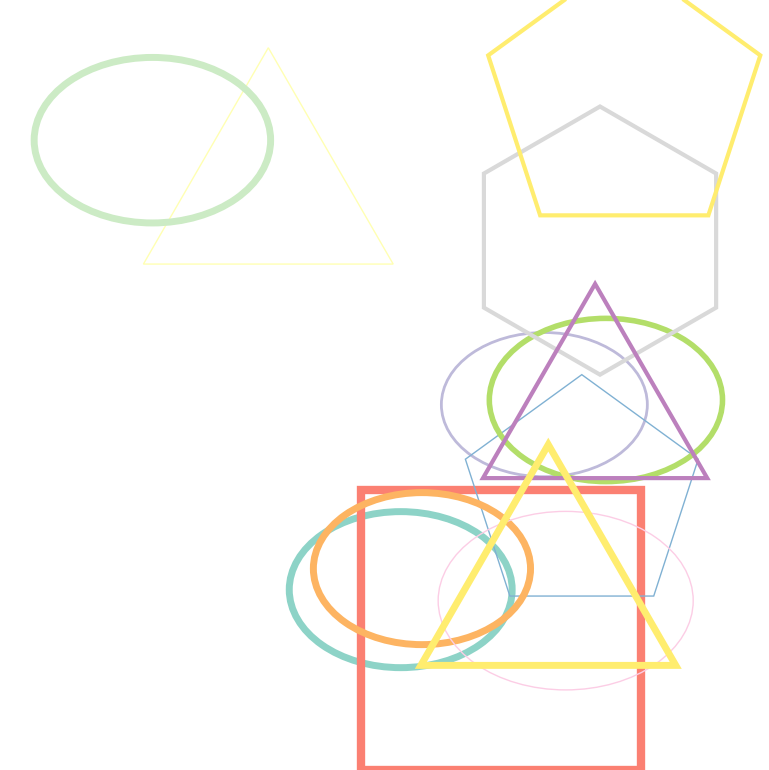[{"shape": "oval", "thickness": 2.5, "radius": 0.72, "center": [0.52, 0.234]}, {"shape": "triangle", "thickness": 0.5, "radius": 0.94, "center": [0.348, 0.751]}, {"shape": "oval", "thickness": 1, "radius": 0.67, "center": [0.707, 0.475]}, {"shape": "square", "thickness": 3, "radius": 0.91, "center": [0.65, 0.182]}, {"shape": "pentagon", "thickness": 0.5, "radius": 0.79, "center": [0.756, 0.354]}, {"shape": "oval", "thickness": 2.5, "radius": 0.71, "center": [0.548, 0.262]}, {"shape": "oval", "thickness": 2, "radius": 0.76, "center": [0.787, 0.481]}, {"shape": "oval", "thickness": 0.5, "radius": 0.83, "center": [0.735, 0.22]}, {"shape": "hexagon", "thickness": 1.5, "radius": 0.87, "center": [0.779, 0.688]}, {"shape": "triangle", "thickness": 1.5, "radius": 0.84, "center": [0.773, 0.463]}, {"shape": "oval", "thickness": 2.5, "radius": 0.77, "center": [0.198, 0.818]}, {"shape": "triangle", "thickness": 2.5, "radius": 0.96, "center": [0.712, 0.231]}, {"shape": "pentagon", "thickness": 1.5, "radius": 0.93, "center": [0.811, 0.871]}]